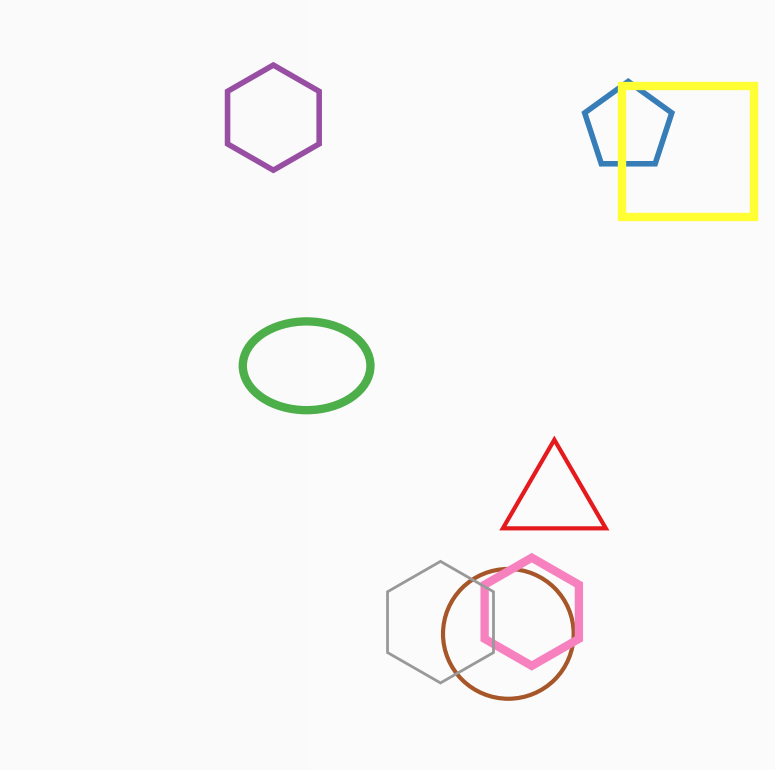[{"shape": "triangle", "thickness": 1.5, "radius": 0.38, "center": [0.715, 0.352]}, {"shape": "pentagon", "thickness": 2, "radius": 0.3, "center": [0.811, 0.835]}, {"shape": "oval", "thickness": 3, "radius": 0.41, "center": [0.396, 0.525]}, {"shape": "hexagon", "thickness": 2, "radius": 0.34, "center": [0.353, 0.847]}, {"shape": "square", "thickness": 3, "radius": 0.43, "center": [0.888, 0.804]}, {"shape": "circle", "thickness": 1.5, "radius": 0.42, "center": [0.656, 0.177]}, {"shape": "hexagon", "thickness": 3, "radius": 0.35, "center": [0.686, 0.206]}, {"shape": "hexagon", "thickness": 1, "radius": 0.39, "center": [0.568, 0.192]}]